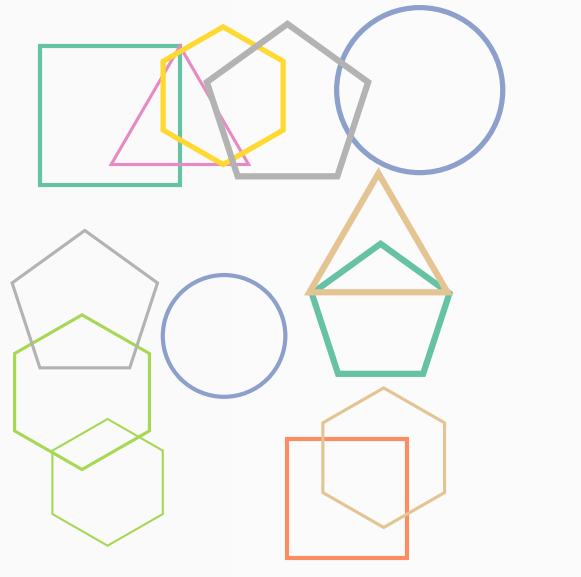[{"shape": "square", "thickness": 2, "radius": 0.6, "center": [0.19, 0.799]}, {"shape": "pentagon", "thickness": 3, "radius": 0.62, "center": [0.655, 0.453]}, {"shape": "square", "thickness": 2, "radius": 0.51, "center": [0.597, 0.136]}, {"shape": "circle", "thickness": 2, "radius": 0.53, "center": [0.386, 0.417]}, {"shape": "circle", "thickness": 2.5, "radius": 0.71, "center": [0.722, 0.843]}, {"shape": "triangle", "thickness": 1.5, "radius": 0.68, "center": [0.31, 0.783]}, {"shape": "hexagon", "thickness": 1.5, "radius": 0.67, "center": [0.141, 0.32]}, {"shape": "hexagon", "thickness": 1, "radius": 0.55, "center": [0.185, 0.164]}, {"shape": "hexagon", "thickness": 2.5, "radius": 0.6, "center": [0.384, 0.833]}, {"shape": "triangle", "thickness": 3, "radius": 0.69, "center": [0.651, 0.562]}, {"shape": "hexagon", "thickness": 1.5, "radius": 0.6, "center": [0.66, 0.207]}, {"shape": "pentagon", "thickness": 1.5, "radius": 0.66, "center": [0.146, 0.469]}, {"shape": "pentagon", "thickness": 3, "radius": 0.73, "center": [0.495, 0.812]}]